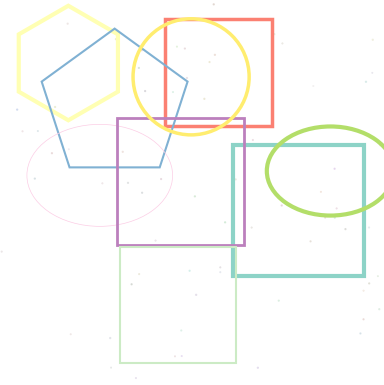[{"shape": "square", "thickness": 3, "radius": 0.85, "center": [0.775, 0.454]}, {"shape": "hexagon", "thickness": 3, "radius": 0.74, "center": [0.178, 0.836]}, {"shape": "square", "thickness": 2.5, "radius": 0.69, "center": [0.566, 0.813]}, {"shape": "pentagon", "thickness": 1.5, "radius": 1.0, "center": [0.298, 0.726]}, {"shape": "oval", "thickness": 3, "radius": 0.83, "center": [0.858, 0.556]}, {"shape": "oval", "thickness": 0.5, "radius": 0.95, "center": [0.259, 0.545]}, {"shape": "square", "thickness": 2, "radius": 0.82, "center": [0.468, 0.528]}, {"shape": "square", "thickness": 1.5, "radius": 0.75, "center": [0.462, 0.208]}, {"shape": "circle", "thickness": 2.5, "radius": 0.75, "center": [0.496, 0.8]}]